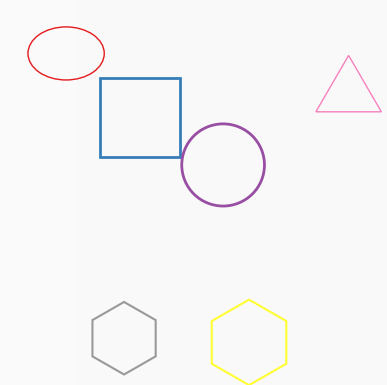[{"shape": "oval", "thickness": 1, "radius": 0.49, "center": [0.171, 0.861]}, {"shape": "square", "thickness": 2, "radius": 0.51, "center": [0.361, 0.696]}, {"shape": "circle", "thickness": 2, "radius": 0.53, "center": [0.576, 0.572]}, {"shape": "hexagon", "thickness": 1.5, "radius": 0.56, "center": [0.643, 0.111]}, {"shape": "triangle", "thickness": 1, "radius": 0.49, "center": [0.9, 0.758]}, {"shape": "hexagon", "thickness": 1.5, "radius": 0.47, "center": [0.32, 0.121]}]